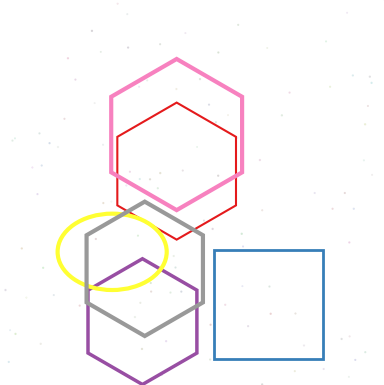[{"shape": "hexagon", "thickness": 1.5, "radius": 0.89, "center": [0.459, 0.556]}, {"shape": "square", "thickness": 2, "radius": 0.71, "center": [0.697, 0.21]}, {"shape": "hexagon", "thickness": 2.5, "radius": 0.82, "center": [0.37, 0.165]}, {"shape": "oval", "thickness": 3, "radius": 0.71, "center": [0.291, 0.346]}, {"shape": "hexagon", "thickness": 3, "radius": 0.98, "center": [0.459, 0.651]}, {"shape": "hexagon", "thickness": 3, "radius": 0.87, "center": [0.376, 0.302]}]